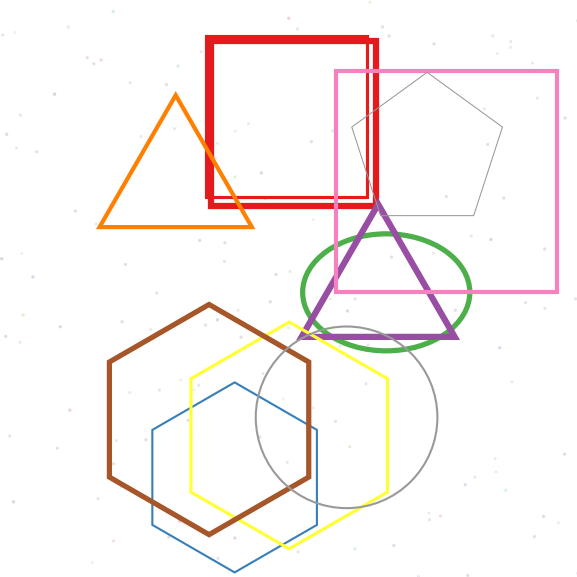[{"shape": "square", "thickness": 1.5, "radius": 0.7, "center": [0.496, 0.797]}, {"shape": "square", "thickness": 3, "radius": 0.71, "center": [0.508, 0.785]}, {"shape": "hexagon", "thickness": 1, "radius": 0.82, "center": [0.406, 0.172]}, {"shape": "oval", "thickness": 2.5, "radius": 0.72, "center": [0.669, 0.493]}, {"shape": "triangle", "thickness": 3, "radius": 0.77, "center": [0.655, 0.492]}, {"shape": "triangle", "thickness": 2, "radius": 0.76, "center": [0.304, 0.682]}, {"shape": "hexagon", "thickness": 1.5, "radius": 0.98, "center": [0.501, 0.245]}, {"shape": "hexagon", "thickness": 2.5, "radius": 1.0, "center": [0.362, 0.273]}, {"shape": "square", "thickness": 2, "radius": 0.96, "center": [0.774, 0.685]}, {"shape": "circle", "thickness": 1, "radius": 0.79, "center": [0.6, 0.276]}, {"shape": "pentagon", "thickness": 0.5, "radius": 0.69, "center": [0.74, 0.737]}]